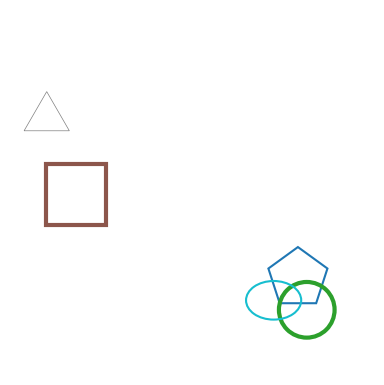[{"shape": "pentagon", "thickness": 1.5, "radius": 0.4, "center": [0.774, 0.278]}, {"shape": "circle", "thickness": 3, "radius": 0.36, "center": [0.797, 0.195]}, {"shape": "square", "thickness": 3, "radius": 0.39, "center": [0.198, 0.495]}, {"shape": "triangle", "thickness": 0.5, "radius": 0.34, "center": [0.121, 0.694]}, {"shape": "oval", "thickness": 1.5, "radius": 0.36, "center": [0.711, 0.22]}]